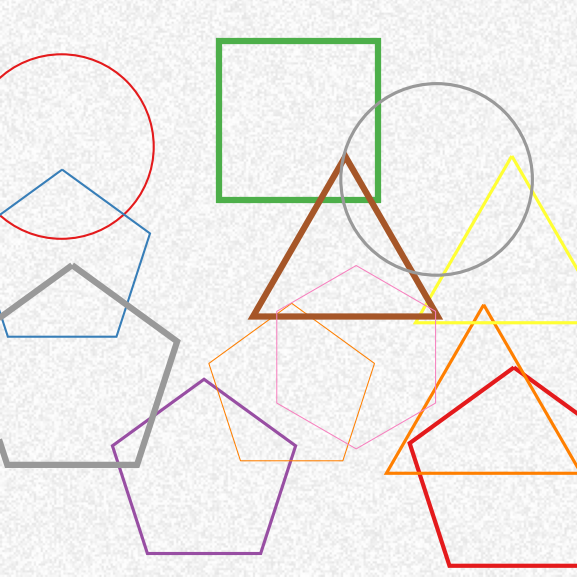[{"shape": "pentagon", "thickness": 2, "radius": 0.95, "center": [0.89, 0.173]}, {"shape": "circle", "thickness": 1, "radius": 0.8, "center": [0.106, 0.745]}, {"shape": "pentagon", "thickness": 1, "radius": 0.8, "center": [0.108, 0.545]}, {"shape": "square", "thickness": 3, "radius": 0.69, "center": [0.517, 0.791]}, {"shape": "pentagon", "thickness": 1.5, "radius": 0.83, "center": [0.353, 0.176]}, {"shape": "pentagon", "thickness": 0.5, "radius": 0.75, "center": [0.505, 0.323]}, {"shape": "triangle", "thickness": 1.5, "radius": 0.97, "center": [0.838, 0.277]}, {"shape": "triangle", "thickness": 1.5, "radius": 0.96, "center": [0.886, 0.537]}, {"shape": "triangle", "thickness": 3, "radius": 0.92, "center": [0.598, 0.543]}, {"shape": "hexagon", "thickness": 0.5, "radius": 0.79, "center": [0.617, 0.381]}, {"shape": "circle", "thickness": 1.5, "radius": 0.83, "center": [0.756, 0.688]}, {"shape": "pentagon", "thickness": 3, "radius": 0.96, "center": [0.125, 0.349]}]